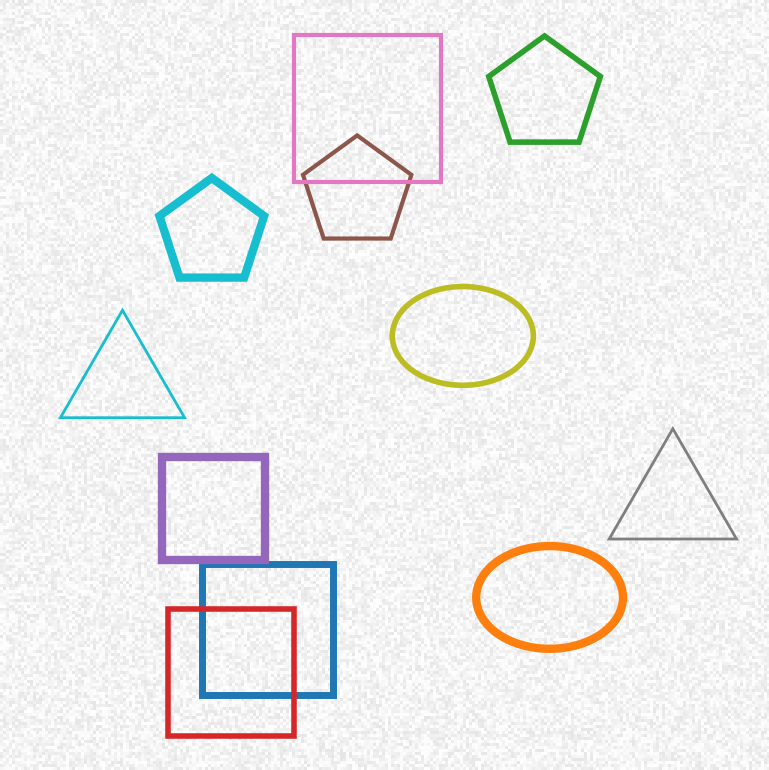[{"shape": "square", "thickness": 2.5, "radius": 0.43, "center": [0.347, 0.182]}, {"shape": "oval", "thickness": 3, "radius": 0.48, "center": [0.714, 0.224]}, {"shape": "pentagon", "thickness": 2, "radius": 0.38, "center": [0.707, 0.877]}, {"shape": "square", "thickness": 2, "radius": 0.41, "center": [0.3, 0.126]}, {"shape": "square", "thickness": 3, "radius": 0.34, "center": [0.277, 0.34]}, {"shape": "pentagon", "thickness": 1.5, "radius": 0.37, "center": [0.464, 0.75]}, {"shape": "square", "thickness": 1.5, "radius": 0.48, "center": [0.477, 0.859]}, {"shape": "triangle", "thickness": 1, "radius": 0.48, "center": [0.874, 0.348]}, {"shape": "oval", "thickness": 2, "radius": 0.46, "center": [0.601, 0.564]}, {"shape": "triangle", "thickness": 1, "radius": 0.47, "center": [0.159, 0.504]}, {"shape": "pentagon", "thickness": 3, "radius": 0.36, "center": [0.275, 0.697]}]